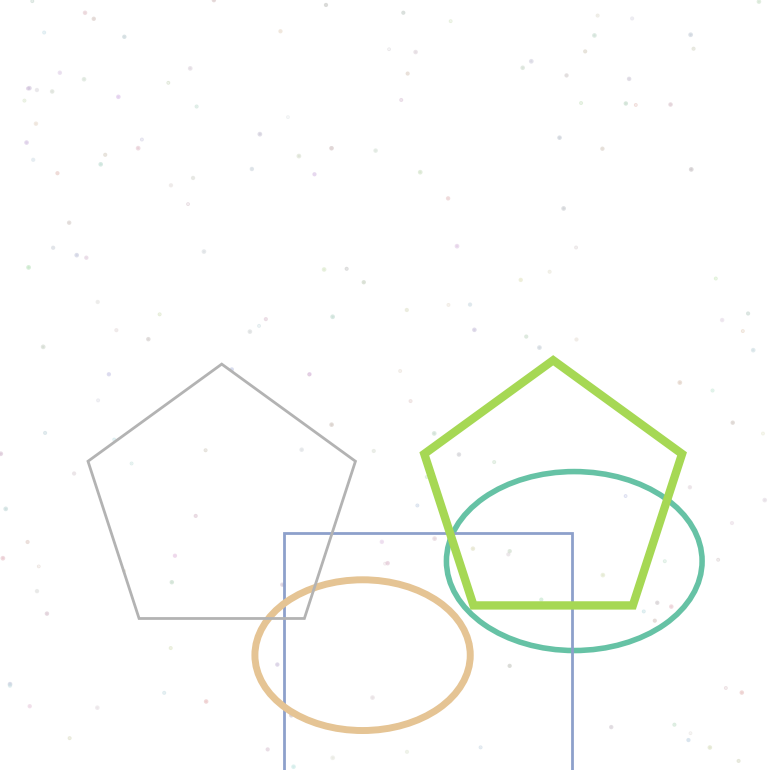[{"shape": "oval", "thickness": 2, "radius": 0.83, "center": [0.746, 0.271]}, {"shape": "square", "thickness": 1, "radius": 0.93, "center": [0.556, 0.122]}, {"shape": "pentagon", "thickness": 3, "radius": 0.88, "center": [0.718, 0.356]}, {"shape": "oval", "thickness": 2.5, "radius": 0.7, "center": [0.471, 0.149]}, {"shape": "pentagon", "thickness": 1, "radius": 0.91, "center": [0.288, 0.345]}]